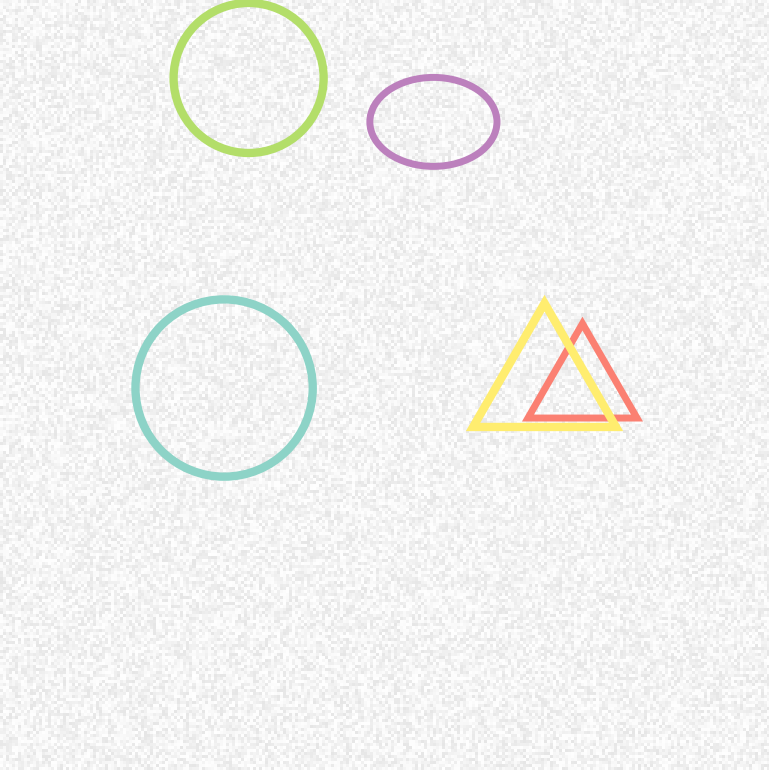[{"shape": "circle", "thickness": 3, "radius": 0.58, "center": [0.291, 0.496]}, {"shape": "triangle", "thickness": 2.5, "radius": 0.41, "center": [0.756, 0.498]}, {"shape": "circle", "thickness": 3, "radius": 0.49, "center": [0.323, 0.899]}, {"shape": "oval", "thickness": 2.5, "radius": 0.41, "center": [0.563, 0.842]}, {"shape": "triangle", "thickness": 3, "radius": 0.54, "center": [0.707, 0.499]}]